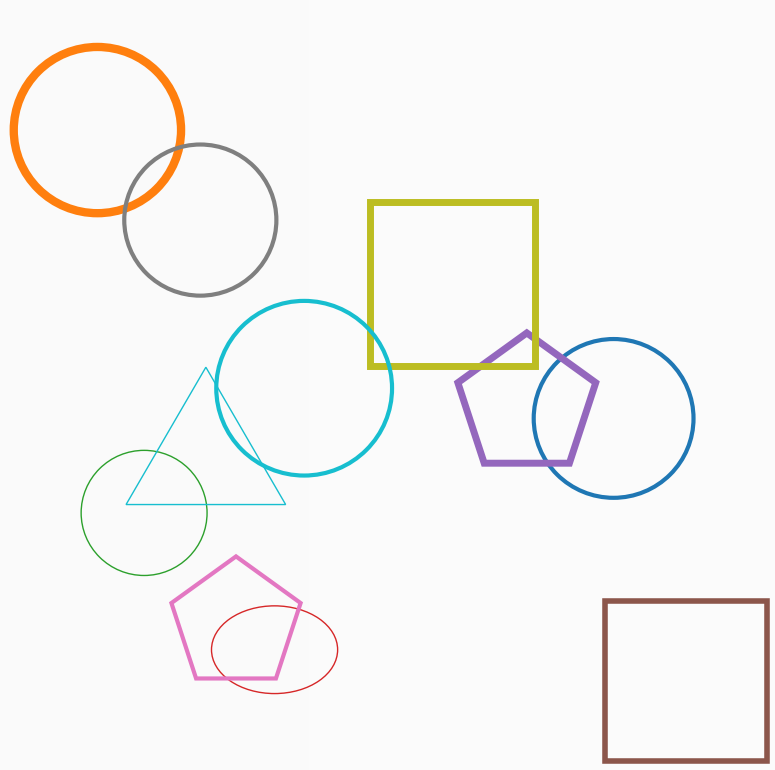[{"shape": "circle", "thickness": 1.5, "radius": 0.52, "center": [0.792, 0.457]}, {"shape": "circle", "thickness": 3, "radius": 0.54, "center": [0.126, 0.831]}, {"shape": "circle", "thickness": 0.5, "radius": 0.41, "center": [0.186, 0.334]}, {"shape": "oval", "thickness": 0.5, "radius": 0.41, "center": [0.354, 0.156]}, {"shape": "pentagon", "thickness": 2.5, "radius": 0.47, "center": [0.68, 0.474]}, {"shape": "square", "thickness": 2, "radius": 0.52, "center": [0.885, 0.115]}, {"shape": "pentagon", "thickness": 1.5, "radius": 0.44, "center": [0.305, 0.19]}, {"shape": "circle", "thickness": 1.5, "radius": 0.49, "center": [0.258, 0.714]}, {"shape": "square", "thickness": 2.5, "radius": 0.53, "center": [0.583, 0.631]}, {"shape": "circle", "thickness": 1.5, "radius": 0.57, "center": [0.392, 0.496]}, {"shape": "triangle", "thickness": 0.5, "radius": 0.59, "center": [0.266, 0.404]}]